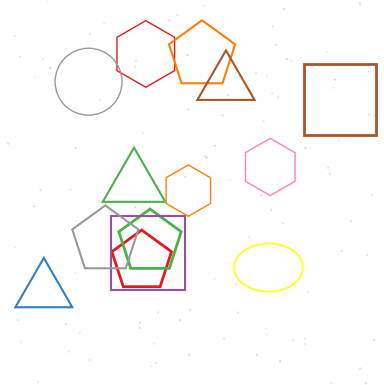[{"shape": "hexagon", "thickness": 1, "radius": 0.43, "center": [0.379, 0.86]}, {"shape": "pentagon", "thickness": 2, "radius": 0.41, "center": [0.368, 0.321]}, {"shape": "triangle", "thickness": 1.5, "radius": 0.43, "center": [0.114, 0.245]}, {"shape": "pentagon", "thickness": 2, "radius": 0.43, "center": [0.39, 0.372]}, {"shape": "triangle", "thickness": 1.5, "radius": 0.47, "center": [0.348, 0.523]}, {"shape": "square", "thickness": 1.5, "radius": 0.48, "center": [0.384, 0.343]}, {"shape": "pentagon", "thickness": 1.5, "radius": 0.45, "center": [0.525, 0.857]}, {"shape": "hexagon", "thickness": 1, "radius": 0.33, "center": [0.489, 0.505]}, {"shape": "oval", "thickness": 1.5, "radius": 0.45, "center": [0.697, 0.305]}, {"shape": "square", "thickness": 2, "radius": 0.46, "center": [0.883, 0.741]}, {"shape": "triangle", "thickness": 1.5, "radius": 0.43, "center": [0.587, 0.783]}, {"shape": "hexagon", "thickness": 1, "radius": 0.37, "center": [0.702, 0.566]}, {"shape": "circle", "thickness": 1, "radius": 0.43, "center": [0.23, 0.788]}, {"shape": "pentagon", "thickness": 1.5, "radius": 0.45, "center": [0.274, 0.376]}]